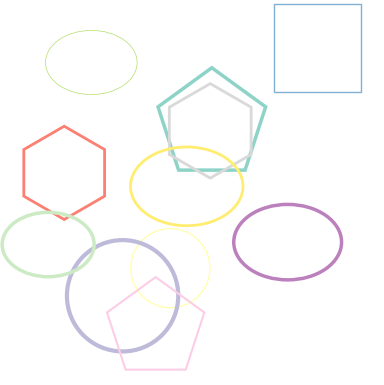[{"shape": "pentagon", "thickness": 2.5, "radius": 0.73, "center": [0.55, 0.677]}, {"shape": "circle", "thickness": 1, "radius": 0.51, "center": [0.442, 0.303]}, {"shape": "circle", "thickness": 3, "radius": 0.72, "center": [0.318, 0.232]}, {"shape": "hexagon", "thickness": 2, "radius": 0.61, "center": [0.167, 0.551]}, {"shape": "square", "thickness": 1, "radius": 0.57, "center": [0.824, 0.875]}, {"shape": "oval", "thickness": 0.5, "radius": 0.6, "center": [0.237, 0.838]}, {"shape": "pentagon", "thickness": 1.5, "radius": 0.66, "center": [0.404, 0.147]}, {"shape": "hexagon", "thickness": 2, "radius": 0.61, "center": [0.546, 0.66]}, {"shape": "oval", "thickness": 2.5, "radius": 0.7, "center": [0.747, 0.371]}, {"shape": "oval", "thickness": 2.5, "radius": 0.6, "center": [0.125, 0.365]}, {"shape": "oval", "thickness": 2, "radius": 0.73, "center": [0.485, 0.516]}]